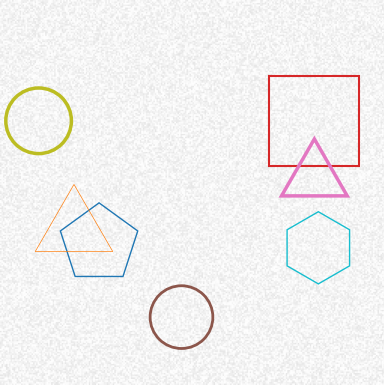[{"shape": "pentagon", "thickness": 1, "radius": 0.53, "center": [0.257, 0.367]}, {"shape": "triangle", "thickness": 0.5, "radius": 0.58, "center": [0.192, 0.405]}, {"shape": "square", "thickness": 1.5, "radius": 0.59, "center": [0.815, 0.686]}, {"shape": "circle", "thickness": 2, "radius": 0.41, "center": [0.471, 0.176]}, {"shape": "triangle", "thickness": 2.5, "radius": 0.49, "center": [0.817, 0.54]}, {"shape": "circle", "thickness": 2.5, "radius": 0.43, "center": [0.1, 0.686]}, {"shape": "hexagon", "thickness": 1, "radius": 0.47, "center": [0.827, 0.356]}]